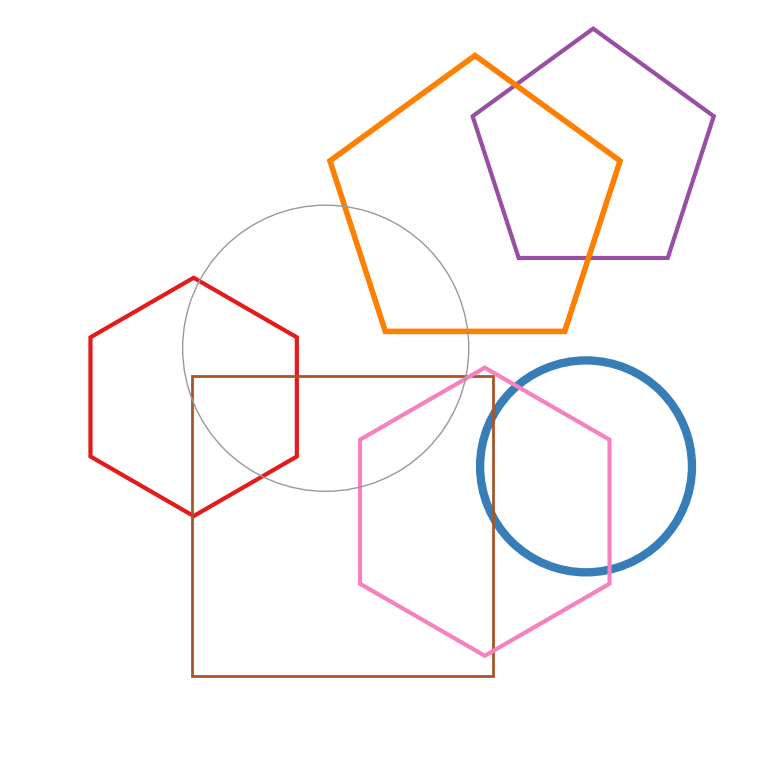[{"shape": "hexagon", "thickness": 1.5, "radius": 0.77, "center": [0.251, 0.485]}, {"shape": "circle", "thickness": 3, "radius": 0.69, "center": [0.761, 0.394]}, {"shape": "pentagon", "thickness": 1.5, "radius": 0.82, "center": [0.77, 0.798]}, {"shape": "pentagon", "thickness": 2, "radius": 0.99, "center": [0.617, 0.73]}, {"shape": "square", "thickness": 1, "radius": 0.98, "center": [0.445, 0.317]}, {"shape": "hexagon", "thickness": 1.5, "radius": 0.94, "center": [0.63, 0.335]}, {"shape": "circle", "thickness": 0.5, "radius": 0.93, "center": [0.423, 0.548]}]